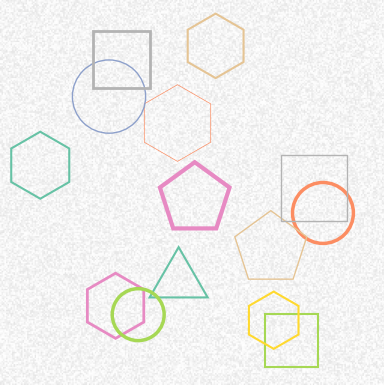[{"shape": "triangle", "thickness": 1.5, "radius": 0.44, "center": [0.464, 0.271]}, {"shape": "hexagon", "thickness": 1.5, "radius": 0.44, "center": [0.105, 0.571]}, {"shape": "circle", "thickness": 2.5, "radius": 0.4, "center": [0.839, 0.447]}, {"shape": "hexagon", "thickness": 0.5, "radius": 0.5, "center": [0.461, 0.68]}, {"shape": "circle", "thickness": 1, "radius": 0.48, "center": [0.283, 0.749]}, {"shape": "hexagon", "thickness": 2, "radius": 0.42, "center": [0.3, 0.206]}, {"shape": "pentagon", "thickness": 3, "radius": 0.48, "center": [0.506, 0.484]}, {"shape": "circle", "thickness": 2.5, "radius": 0.34, "center": [0.359, 0.183]}, {"shape": "square", "thickness": 1.5, "radius": 0.35, "center": [0.757, 0.116]}, {"shape": "hexagon", "thickness": 1.5, "radius": 0.37, "center": [0.711, 0.168]}, {"shape": "pentagon", "thickness": 1, "radius": 0.49, "center": [0.703, 0.354]}, {"shape": "hexagon", "thickness": 1.5, "radius": 0.42, "center": [0.56, 0.881]}, {"shape": "square", "thickness": 2, "radius": 0.37, "center": [0.315, 0.846]}, {"shape": "square", "thickness": 1, "radius": 0.43, "center": [0.816, 0.511]}]